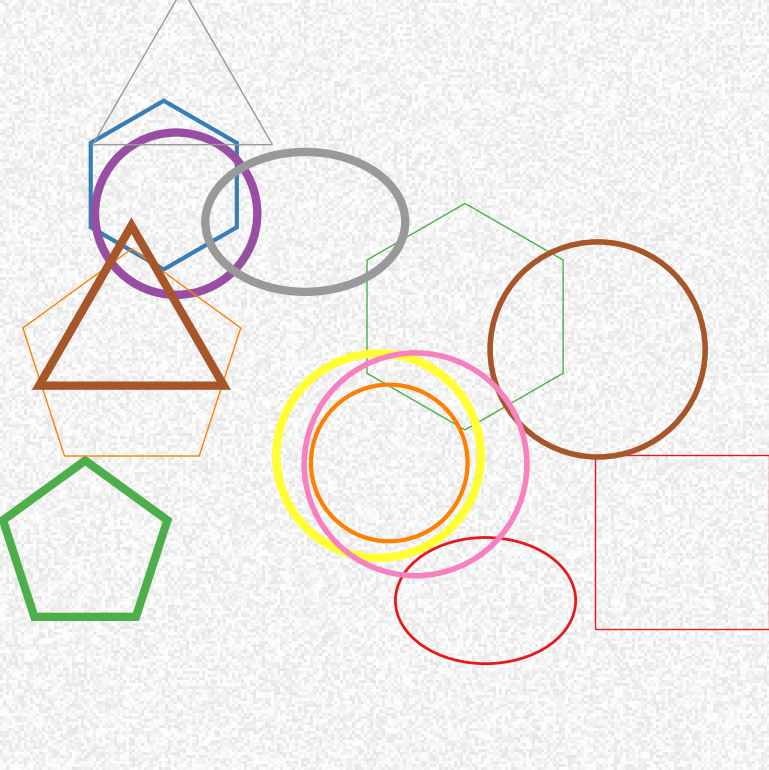[{"shape": "oval", "thickness": 1, "radius": 0.59, "center": [0.631, 0.22]}, {"shape": "square", "thickness": 0.5, "radius": 0.56, "center": [0.885, 0.296]}, {"shape": "hexagon", "thickness": 1.5, "radius": 0.55, "center": [0.213, 0.76]}, {"shape": "pentagon", "thickness": 3, "radius": 0.56, "center": [0.111, 0.29]}, {"shape": "hexagon", "thickness": 0.5, "radius": 0.74, "center": [0.604, 0.589]}, {"shape": "circle", "thickness": 3, "radius": 0.53, "center": [0.229, 0.722]}, {"shape": "pentagon", "thickness": 0.5, "radius": 0.74, "center": [0.171, 0.528]}, {"shape": "circle", "thickness": 1.5, "radius": 0.51, "center": [0.506, 0.399]}, {"shape": "circle", "thickness": 3, "radius": 0.66, "center": [0.492, 0.408]}, {"shape": "circle", "thickness": 2, "radius": 0.7, "center": [0.776, 0.546]}, {"shape": "triangle", "thickness": 3, "radius": 0.69, "center": [0.171, 0.568]}, {"shape": "circle", "thickness": 2, "radius": 0.72, "center": [0.54, 0.397]}, {"shape": "triangle", "thickness": 0.5, "radius": 0.67, "center": [0.237, 0.88]}, {"shape": "oval", "thickness": 3, "radius": 0.65, "center": [0.397, 0.712]}]